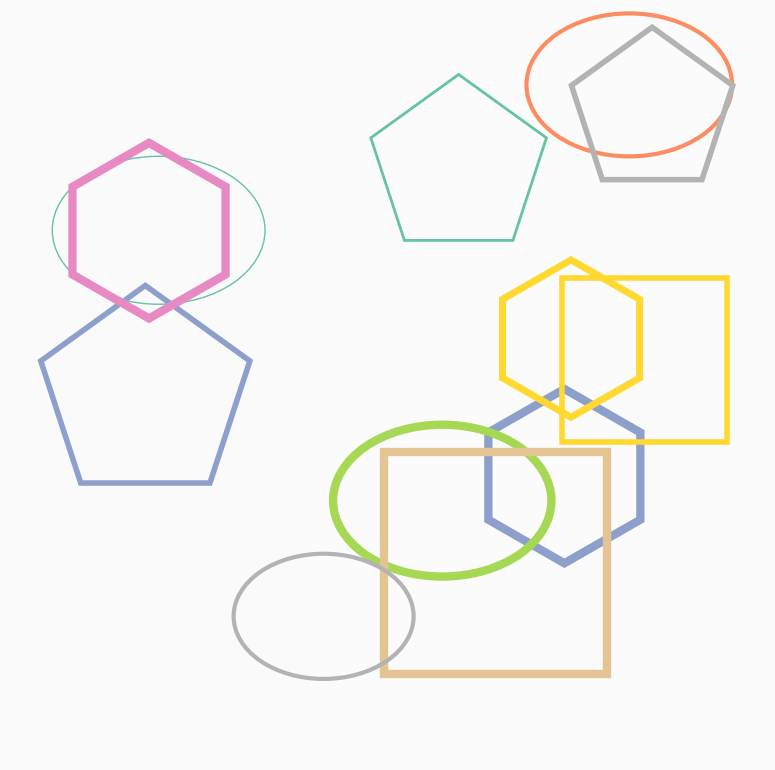[{"shape": "pentagon", "thickness": 1, "radius": 0.6, "center": [0.592, 0.784]}, {"shape": "oval", "thickness": 0.5, "radius": 0.69, "center": [0.205, 0.701]}, {"shape": "oval", "thickness": 1.5, "radius": 0.66, "center": [0.812, 0.89]}, {"shape": "pentagon", "thickness": 2, "radius": 0.71, "center": [0.188, 0.487]}, {"shape": "hexagon", "thickness": 3, "radius": 0.57, "center": [0.728, 0.382]}, {"shape": "hexagon", "thickness": 3, "radius": 0.57, "center": [0.192, 0.7]}, {"shape": "oval", "thickness": 3, "radius": 0.7, "center": [0.571, 0.35]}, {"shape": "square", "thickness": 2, "radius": 0.53, "center": [0.831, 0.533]}, {"shape": "hexagon", "thickness": 2.5, "radius": 0.51, "center": [0.737, 0.56]}, {"shape": "square", "thickness": 3, "radius": 0.72, "center": [0.639, 0.268]}, {"shape": "oval", "thickness": 1.5, "radius": 0.58, "center": [0.418, 0.2]}, {"shape": "pentagon", "thickness": 2, "radius": 0.55, "center": [0.841, 0.855]}]